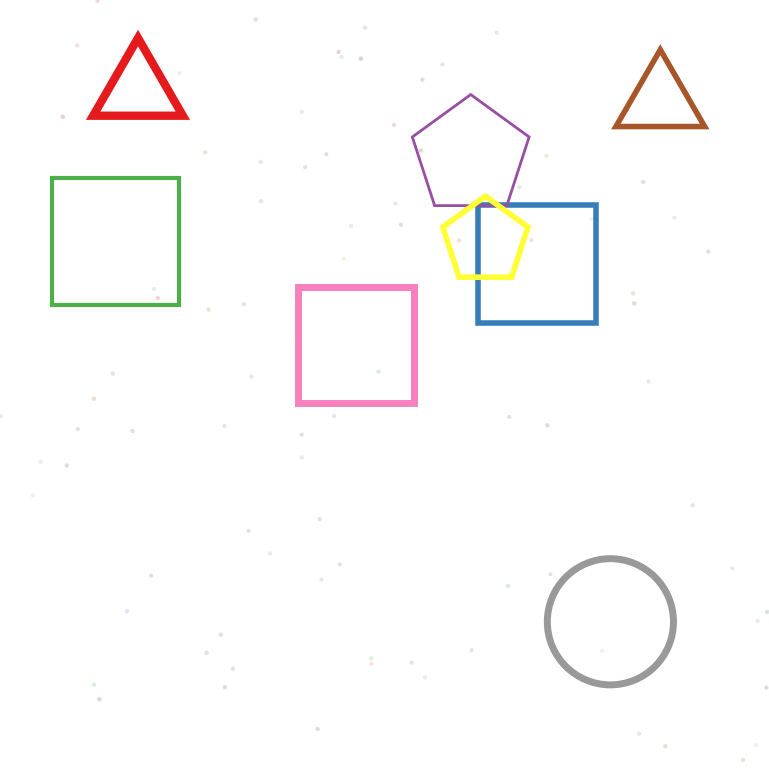[{"shape": "triangle", "thickness": 3, "radius": 0.34, "center": [0.179, 0.883]}, {"shape": "square", "thickness": 2, "radius": 0.38, "center": [0.698, 0.657]}, {"shape": "square", "thickness": 1.5, "radius": 0.41, "center": [0.15, 0.686]}, {"shape": "pentagon", "thickness": 1, "radius": 0.4, "center": [0.611, 0.797]}, {"shape": "pentagon", "thickness": 2, "radius": 0.29, "center": [0.63, 0.687]}, {"shape": "triangle", "thickness": 2, "radius": 0.33, "center": [0.858, 0.869]}, {"shape": "square", "thickness": 2.5, "radius": 0.38, "center": [0.463, 0.552]}, {"shape": "circle", "thickness": 2.5, "radius": 0.41, "center": [0.793, 0.193]}]